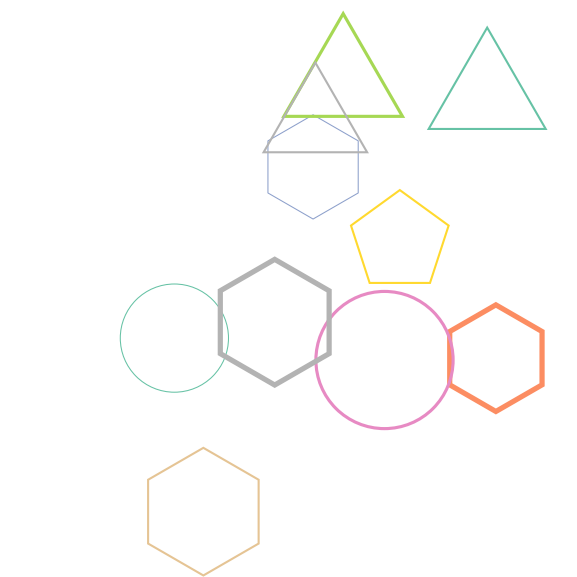[{"shape": "circle", "thickness": 0.5, "radius": 0.47, "center": [0.302, 0.414]}, {"shape": "triangle", "thickness": 1, "radius": 0.59, "center": [0.844, 0.834]}, {"shape": "hexagon", "thickness": 2.5, "radius": 0.46, "center": [0.859, 0.379]}, {"shape": "hexagon", "thickness": 0.5, "radius": 0.45, "center": [0.542, 0.71]}, {"shape": "circle", "thickness": 1.5, "radius": 0.59, "center": [0.666, 0.376]}, {"shape": "triangle", "thickness": 1.5, "radius": 0.59, "center": [0.594, 0.857]}, {"shape": "pentagon", "thickness": 1, "radius": 0.44, "center": [0.692, 0.581]}, {"shape": "hexagon", "thickness": 1, "radius": 0.55, "center": [0.352, 0.113]}, {"shape": "triangle", "thickness": 1, "radius": 0.52, "center": [0.546, 0.787]}, {"shape": "hexagon", "thickness": 2.5, "radius": 0.54, "center": [0.476, 0.441]}]